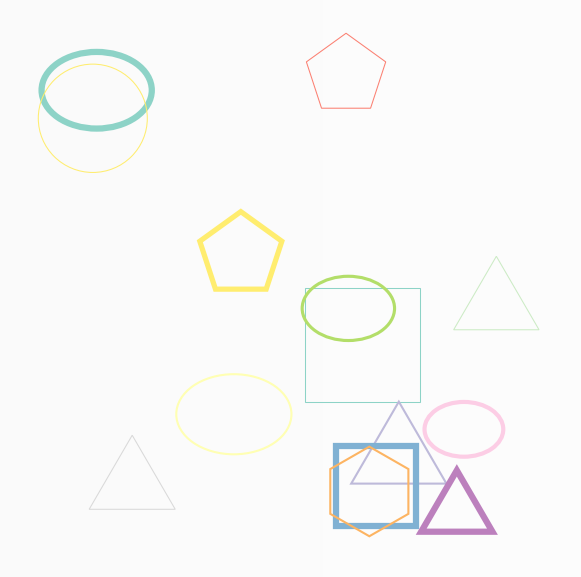[{"shape": "oval", "thickness": 3, "radius": 0.47, "center": [0.166, 0.843]}, {"shape": "square", "thickness": 0.5, "radius": 0.49, "center": [0.624, 0.401]}, {"shape": "oval", "thickness": 1, "radius": 0.5, "center": [0.402, 0.282]}, {"shape": "triangle", "thickness": 1, "radius": 0.47, "center": [0.686, 0.209]}, {"shape": "pentagon", "thickness": 0.5, "radius": 0.36, "center": [0.595, 0.87]}, {"shape": "square", "thickness": 3, "radius": 0.34, "center": [0.647, 0.157]}, {"shape": "hexagon", "thickness": 1, "radius": 0.39, "center": [0.635, 0.148]}, {"shape": "oval", "thickness": 1.5, "radius": 0.4, "center": [0.599, 0.465]}, {"shape": "oval", "thickness": 2, "radius": 0.34, "center": [0.798, 0.256]}, {"shape": "triangle", "thickness": 0.5, "radius": 0.43, "center": [0.227, 0.16]}, {"shape": "triangle", "thickness": 3, "radius": 0.35, "center": [0.786, 0.114]}, {"shape": "triangle", "thickness": 0.5, "radius": 0.42, "center": [0.854, 0.471]}, {"shape": "circle", "thickness": 0.5, "radius": 0.47, "center": [0.16, 0.794]}, {"shape": "pentagon", "thickness": 2.5, "radius": 0.37, "center": [0.414, 0.558]}]